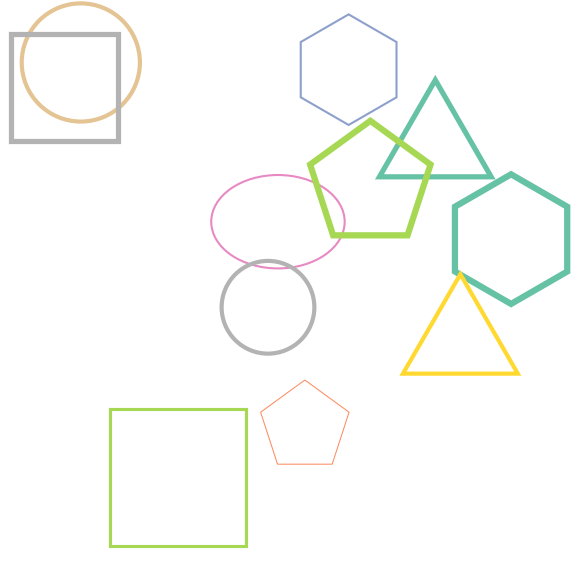[{"shape": "hexagon", "thickness": 3, "radius": 0.56, "center": [0.885, 0.585]}, {"shape": "triangle", "thickness": 2.5, "radius": 0.56, "center": [0.754, 0.749]}, {"shape": "pentagon", "thickness": 0.5, "radius": 0.4, "center": [0.528, 0.261]}, {"shape": "hexagon", "thickness": 1, "radius": 0.48, "center": [0.604, 0.878]}, {"shape": "oval", "thickness": 1, "radius": 0.58, "center": [0.481, 0.615]}, {"shape": "square", "thickness": 1.5, "radius": 0.59, "center": [0.308, 0.173]}, {"shape": "pentagon", "thickness": 3, "radius": 0.55, "center": [0.641, 0.68]}, {"shape": "triangle", "thickness": 2, "radius": 0.57, "center": [0.797, 0.41]}, {"shape": "circle", "thickness": 2, "radius": 0.51, "center": [0.14, 0.891]}, {"shape": "square", "thickness": 2.5, "radius": 0.46, "center": [0.112, 0.848]}, {"shape": "circle", "thickness": 2, "radius": 0.4, "center": [0.464, 0.467]}]